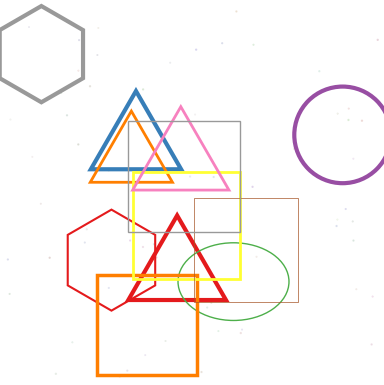[{"shape": "hexagon", "thickness": 1.5, "radius": 0.66, "center": [0.29, 0.324]}, {"shape": "triangle", "thickness": 3, "radius": 0.73, "center": [0.46, 0.294]}, {"shape": "triangle", "thickness": 3, "radius": 0.68, "center": [0.353, 0.628]}, {"shape": "oval", "thickness": 1, "radius": 0.72, "center": [0.606, 0.269]}, {"shape": "circle", "thickness": 3, "radius": 0.63, "center": [0.89, 0.65]}, {"shape": "triangle", "thickness": 2, "radius": 0.62, "center": [0.341, 0.588]}, {"shape": "square", "thickness": 2.5, "radius": 0.64, "center": [0.382, 0.156]}, {"shape": "square", "thickness": 2, "radius": 0.69, "center": [0.484, 0.415]}, {"shape": "square", "thickness": 0.5, "radius": 0.68, "center": [0.638, 0.351]}, {"shape": "triangle", "thickness": 2, "radius": 0.72, "center": [0.47, 0.578]}, {"shape": "square", "thickness": 1, "radius": 0.72, "center": [0.478, 0.541]}, {"shape": "hexagon", "thickness": 3, "radius": 0.62, "center": [0.107, 0.859]}]